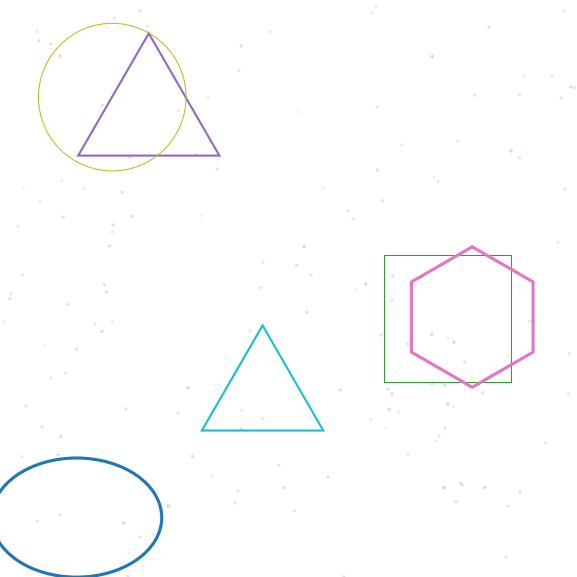[{"shape": "oval", "thickness": 1.5, "radius": 0.74, "center": [0.133, 0.103]}, {"shape": "square", "thickness": 0.5, "radius": 0.55, "center": [0.775, 0.447]}, {"shape": "triangle", "thickness": 1, "radius": 0.71, "center": [0.258, 0.8]}, {"shape": "hexagon", "thickness": 1.5, "radius": 0.61, "center": [0.818, 0.45]}, {"shape": "circle", "thickness": 0.5, "radius": 0.64, "center": [0.194, 0.831]}, {"shape": "triangle", "thickness": 1, "radius": 0.61, "center": [0.455, 0.314]}]